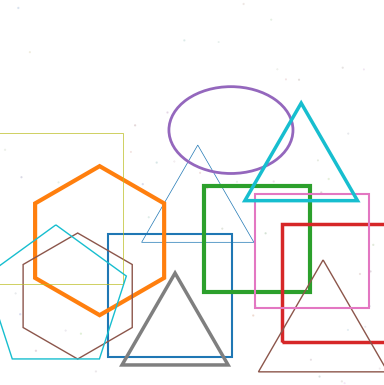[{"shape": "square", "thickness": 1.5, "radius": 0.8, "center": [0.442, 0.232]}, {"shape": "triangle", "thickness": 0.5, "radius": 0.84, "center": [0.514, 0.455]}, {"shape": "hexagon", "thickness": 3, "radius": 0.97, "center": [0.259, 0.375]}, {"shape": "square", "thickness": 3, "radius": 0.69, "center": [0.668, 0.38]}, {"shape": "square", "thickness": 2.5, "radius": 0.77, "center": [0.887, 0.265]}, {"shape": "oval", "thickness": 2, "radius": 0.81, "center": [0.6, 0.662]}, {"shape": "hexagon", "thickness": 1, "radius": 0.82, "center": [0.202, 0.231]}, {"shape": "triangle", "thickness": 1, "radius": 0.97, "center": [0.839, 0.131]}, {"shape": "square", "thickness": 1.5, "radius": 0.74, "center": [0.811, 0.348]}, {"shape": "triangle", "thickness": 2.5, "radius": 0.8, "center": [0.455, 0.132]}, {"shape": "square", "thickness": 0.5, "radius": 0.98, "center": [0.123, 0.458]}, {"shape": "pentagon", "thickness": 1, "radius": 0.96, "center": [0.145, 0.223]}, {"shape": "triangle", "thickness": 2.5, "radius": 0.84, "center": [0.782, 0.563]}]